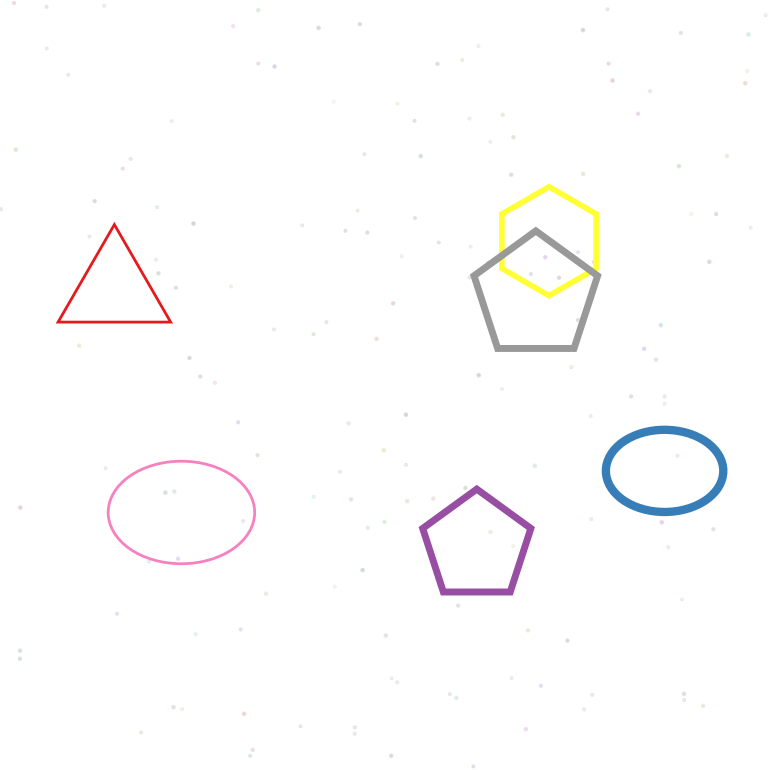[{"shape": "triangle", "thickness": 1, "radius": 0.42, "center": [0.149, 0.624]}, {"shape": "oval", "thickness": 3, "radius": 0.38, "center": [0.863, 0.388]}, {"shape": "pentagon", "thickness": 2.5, "radius": 0.37, "center": [0.619, 0.291]}, {"shape": "hexagon", "thickness": 2, "radius": 0.35, "center": [0.713, 0.687]}, {"shape": "oval", "thickness": 1, "radius": 0.48, "center": [0.236, 0.334]}, {"shape": "pentagon", "thickness": 2.5, "radius": 0.42, "center": [0.696, 0.616]}]